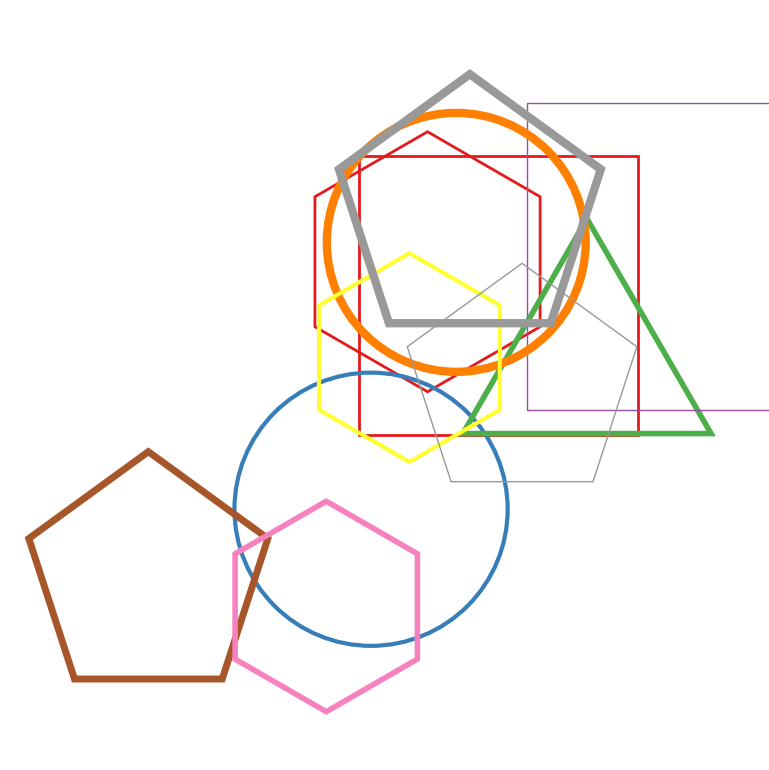[{"shape": "square", "thickness": 1, "radius": 0.91, "center": [0.647, 0.617]}, {"shape": "hexagon", "thickness": 1, "radius": 0.84, "center": [0.555, 0.66]}, {"shape": "circle", "thickness": 1.5, "radius": 0.89, "center": [0.482, 0.339]}, {"shape": "triangle", "thickness": 2, "radius": 0.93, "center": [0.762, 0.53]}, {"shape": "square", "thickness": 0.5, "radius": 1.0, "center": [0.884, 0.667]}, {"shape": "circle", "thickness": 3, "radius": 0.84, "center": [0.593, 0.685]}, {"shape": "hexagon", "thickness": 1.5, "radius": 0.68, "center": [0.532, 0.536]}, {"shape": "pentagon", "thickness": 2.5, "radius": 0.82, "center": [0.193, 0.25]}, {"shape": "hexagon", "thickness": 2, "radius": 0.68, "center": [0.424, 0.212]}, {"shape": "pentagon", "thickness": 3, "radius": 0.89, "center": [0.61, 0.725]}, {"shape": "pentagon", "thickness": 0.5, "radius": 0.78, "center": [0.678, 0.501]}]